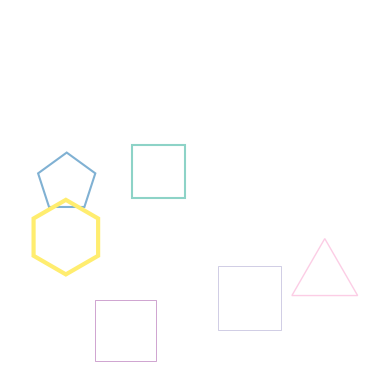[{"shape": "square", "thickness": 1.5, "radius": 0.34, "center": [0.411, 0.554]}, {"shape": "square", "thickness": 0.5, "radius": 0.41, "center": [0.648, 0.225]}, {"shape": "pentagon", "thickness": 1.5, "radius": 0.39, "center": [0.173, 0.526]}, {"shape": "triangle", "thickness": 1, "radius": 0.49, "center": [0.844, 0.282]}, {"shape": "square", "thickness": 0.5, "radius": 0.4, "center": [0.325, 0.14]}, {"shape": "hexagon", "thickness": 3, "radius": 0.48, "center": [0.171, 0.384]}]